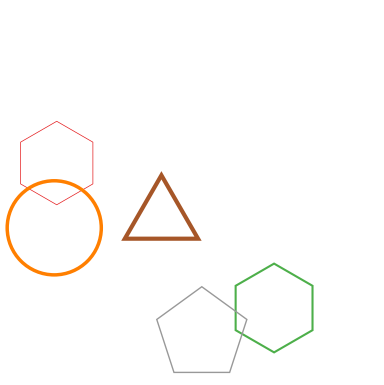[{"shape": "hexagon", "thickness": 0.5, "radius": 0.54, "center": [0.147, 0.577]}, {"shape": "hexagon", "thickness": 1.5, "radius": 0.58, "center": [0.712, 0.2]}, {"shape": "circle", "thickness": 2.5, "radius": 0.61, "center": [0.141, 0.408]}, {"shape": "triangle", "thickness": 3, "radius": 0.55, "center": [0.419, 0.435]}, {"shape": "pentagon", "thickness": 1, "radius": 0.62, "center": [0.524, 0.132]}]